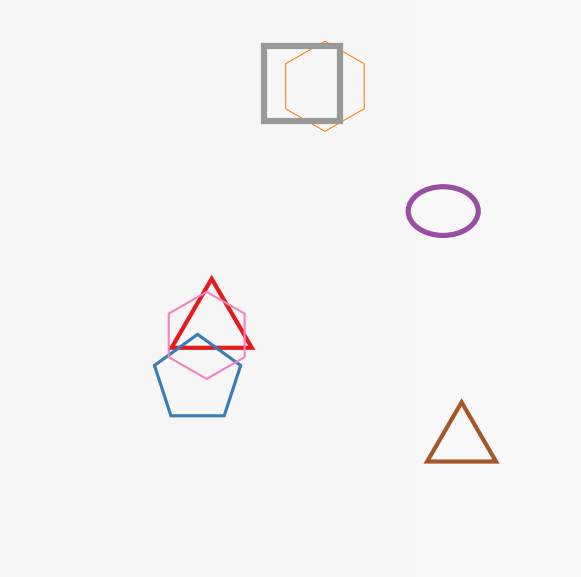[{"shape": "triangle", "thickness": 2, "radius": 0.4, "center": [0.364, 0.437]}, {"shape": "pentagon", "thickness": 1.5, "radius": 0.39, "center": [0.34, 0.342]}, {"shape": "oval", "thickness": 2.5, "radius": 0.3, "center": [0.762, 0.634]}, {"shape": "hexagon", "thickness": 0.5, "radius": 0.39, "center": [0.559, 0.85]}, {"shape": "triangle", "thickness": 2, "radius": 0.34, "center": [0.794, 0.234]}, {"shape": "hexagon", "thickness": 1, "radius": 0.38, "center": [0.356, 0.418]}, {"shape": "square", "thickness": 3, "radius": 0.33, "center": [0.519, 0.855]}]